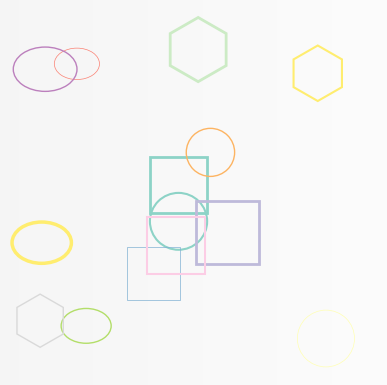[{"shape": "square", "thickness": 2, "radius": 0.36, "center": [0.461, 0.519]}, {"shape": "circle", "thickness": 1.5, "radius": 0.37, "center": [0.461, 0.425]}, {"shape": "circle", "thickness": 0.5, "radius": 0.37, "center": [0.841, 0.121]}, {"shape": "square", "thickness": 2, "radius": 0.41, "center": [0.587, 0.396]}, {"shape": "oval", "thickness": 0.5, "radius": 0.29, "center": [0.198, 0.834]}, {"shape": "square", "thickness": 0.5, "radius": 0.35, "center": [0.396, 0.29]}, {"shape": "circle", "thickness": 1, "radius": 0.31, "center": [0.543, 0.604]}, {"shape": "oval", "thickness": 1, "radius": 0.32, "center": [0.222, 0.154]}, {"shape": "square", "thickness": 1.5, "radius": 0.37, "center": [0.454, 0.363]}, {"shape": "hexagon", "thickness": 1, "radius": 0.35, "center": [0.104, 0.167]}, {"shape": "oval", "thickness": 1, "radius": 0.41, "center": [0.116, 0.82]}, {"shape": "hexagon", "thickness": 2, "radius": 0.42, "center": [0.511, 0.871]}, {"shape": "oval", "thickness": 2.5, "radius": 0.38, "center": [0.108, 0.37]}, {"shape": "hexagon", "thickness": 1.5, "radius": 0.36, "center": [0.82, 0.81]}]